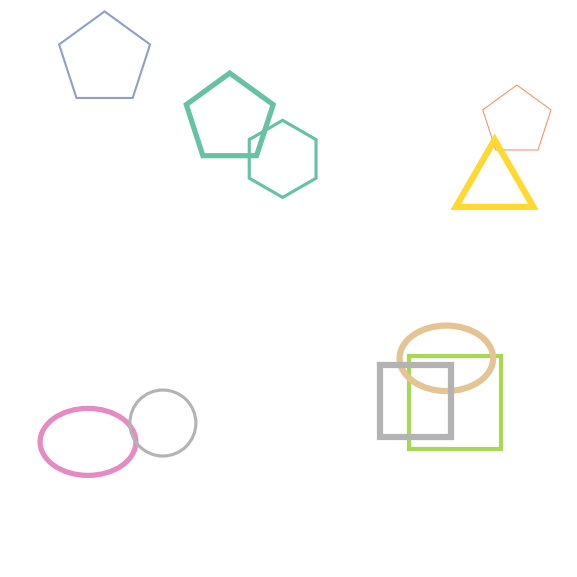[{"shape": "pentagon", "thickness": 2.5, "radius": 0.4, "center": [0.398, 0.794]}, {"shape": "hexagon", "thickness": 1.5, "radius": 0.33, "center": [0.489, 0.724]}, {"shape": "pentagon", "thickness": 0.5, "radius": 0.31, "center": [0.895, 0.79]}, {"shape": "pentagon", "thickness": 1, "radius": 0.41, "center": [0.181, 0.897]}, {"shape": "oval", "thickness": 2.5, "radius": 0.41, "center": [0.152, 0.234]}, {"shape": "square", "thickness": 2, "radius": 0.4, "center": [0.788, 0.302]}, {"shape": "triangle", "thickness": 3, "radius": 0.39, "center": [0.856, 0.68]}, {"shape": "oval", "thickness": 3, "radius": 0.4, "center": [0.773, 0.379]}, {"shape": "square", "thickness": 3, "radius": 0.31, "center": [0.72, 0.304]}, {"shape": "circle", "thickness": 1.5, "radius": 0.29, "center": [0.282, 0.267]}]